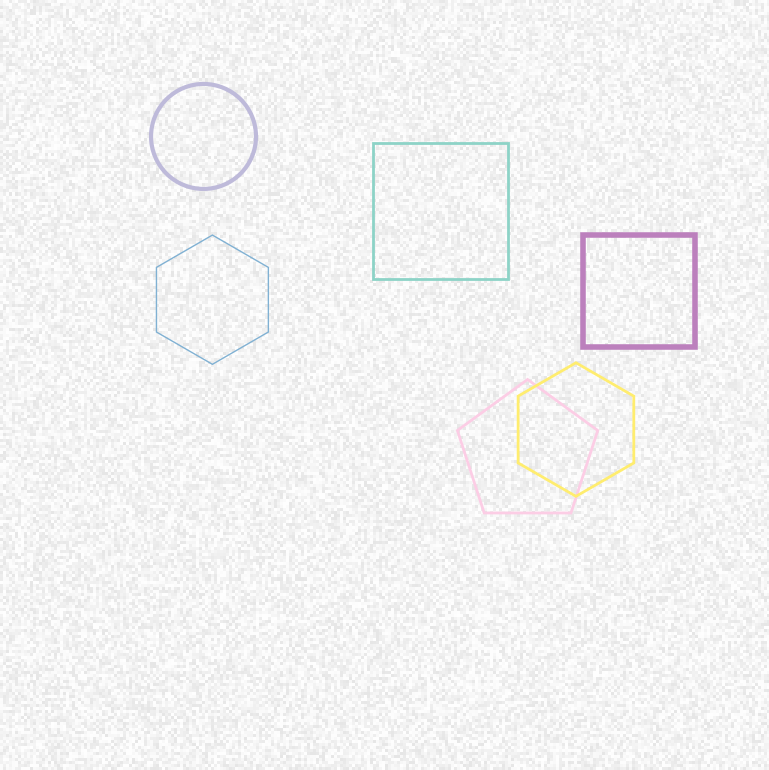[{"shape": "square", "thickness": 1, "radius": 0.44, "center": [0.572, 0.726]}, {"shape": "circle", "thickness": 1.5, "radius": 0.34, "center": [0.264, 0.823]}, {"shape": "hexagon", "thickness": 0.5, "radius": 0.42, "center": [0.276, 0.611]}, {"shape": "pentagon", "thickness": 1, "radius": 0.48, "center": [0.685, 0.411]}, {"shape": "square", "thickness": 2, "radius": 0.36, "center": [0.83, 0.622]}, {"shape": "hexagon", "thickness": 1, "radius": 0.43, "center": [0.748, 0.442]}]